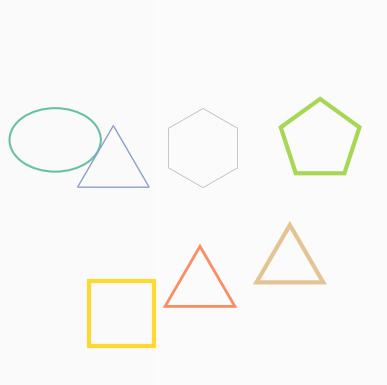[{"shape": "oval", "thickness": 1.5, "radius": 0.59, "center": [0.142, 0.637]}, {"shape": "triangle", "thickness": 2, "radius": 0.52, "center": [0.516, 0.256]}, {"shape": "triangle", "thickness": 1, "radius": 0.53, "center": [0.293, 0.567]}, {"shape": "pentagon", "thickness": 3, "radius": 0.53, "center": [0.826, 0.636]}, {"shape": "square", "thickness": 3, "radius": 0.42, "center": [0.314, 0.186]}, {"shape": "triangle", "thickness": 3, "radius": 0.5, "center": [0.748, 0.316]}, {"shape": "hexagon", "thickness": 0.5, "radius": 0.51, "center": [0.524, 0.615]}]